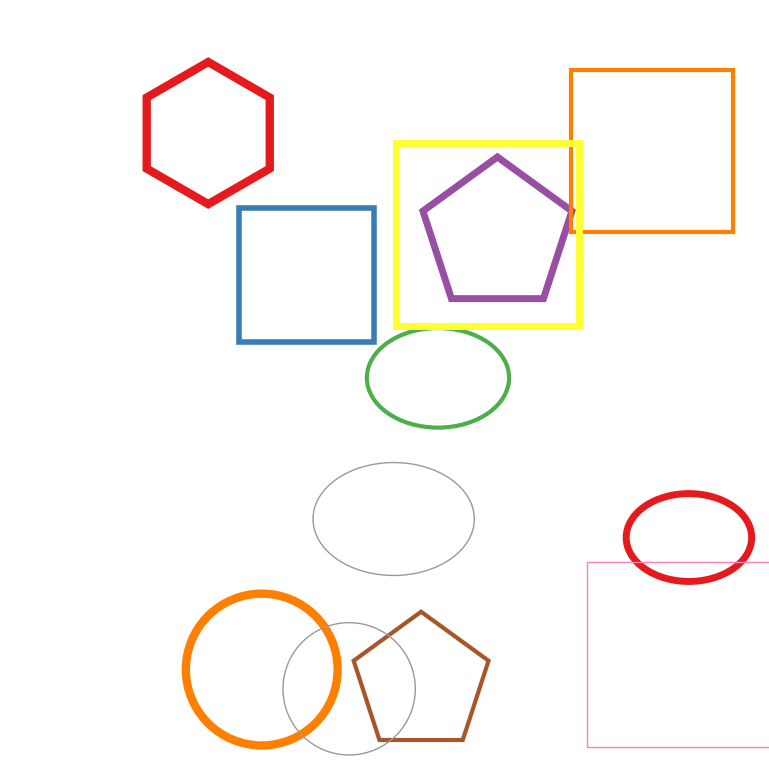[{"shape": "hexagon", "thickness": 3, "radius": 0.46, "center": [0.27, 0.827]}, {"shape": "oval", "thickness": 2.5, "radius": 0.41, "center": [0.895, 0.302]}, {"shape": "square", "thickness": 2, "radius": 0.44, "center": [0.398, 0.643]}, {"shape": "oval", "thickness": 1.5, "radius": 0.46, "center": [0.569, 0.509]}, {"shape": "pentagon", "thickness": 2.5, "radius": 0.51, "center": [0.646, 0.694]}, {"shape": "square", "thickness": 1.5, "radius": 0.52, "center": [0.847, 0.804]}, {"shape": "circle", "thickness": 3, "radius": 0.49, "center": [0.34, 0.13]}, {"shape": "square", "thickness": 2.5, "radius": 0.59, "center": [0.633, 0.696]}, {"shape": "pentagon", "thickness": 1.5, "radius": 0.46, "center": [0.547, 0.113]}, {"shape": "square", "thickness": 0.5, "radius": 0.6, "center": [0.882, 0.15]}, {"shape": "circle", "thickness": 0.5, "radius": 0.43, "center": [0.453, 0.105]}, {"shape": "oval", "thickness": 0.5, "radius": 0.52, "center": [0.511, 0.326]}]